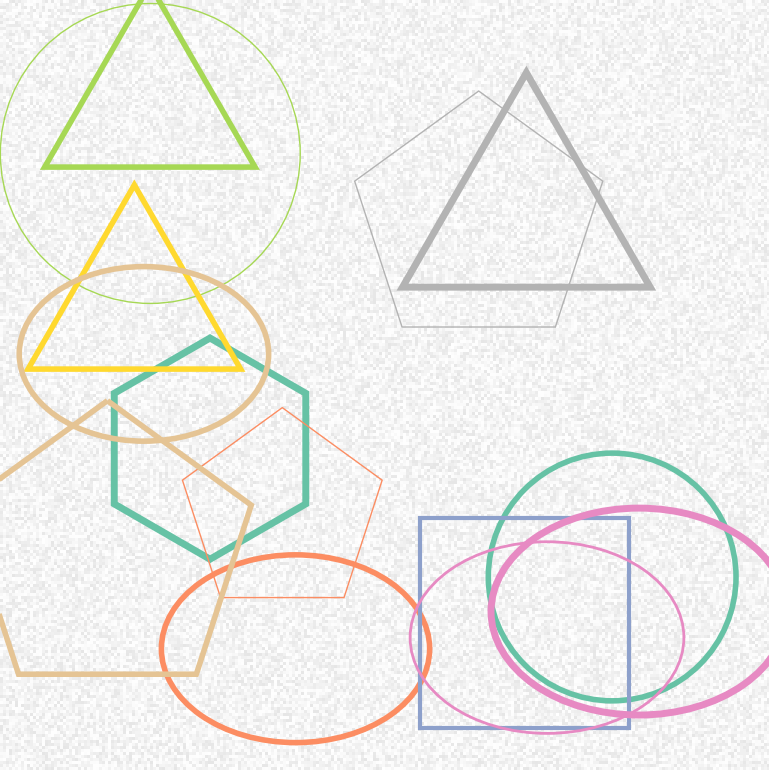[{"shape": "circle", "thickness": 2, "radius": 0.8, "center": [0.795, 0.251]}, {"shape": "hexagon", "thickness": 2.5, "radius": 0.72, "center": [0.273, 0.417]}, {"shape": "pentagon", "thickness": 0.5, "radius": 0.68, "center": [0.367, 0.334]}, {"shape": "oval", "thickness": 2, "radius": 0.87, "center": [0.384, 0.158]}, {"shape": "square", "thickness": 1.5, "radius": 0.68, "center": [0.681, 0.191]}, {"shape": "oval", "thickness": 2.5, "radius": 0.96, "center": [0.83, 0.206]}, {"shape": "oval", "thickness": 1, "radius": 0.89, "center": [0.71, 0.172]}, {"shape": "circle", "thickness": 0.5, "radius": 0.97, "center": [0.195, 0.801]}, {"shape": "triangle", "thickness": 2, "radius": 0.79, "center": [0.195, 0.862]}, {"shape": "triangle", "thickness": 2, "radius": 0.8, "center": [0.174, 0.6]}, {"shape": "pentagon", "thickness": 2, "radius": 0.98, "center": [0.14, 0.283]}, {"shape": "oval", "thickness": 2, "radius": 0.81, "center": [0.187, 0.54]}, {"shape": "pentagon", "thickness": 0.5, "radius": 0.85, "center": [0.622, 0.712]}, {"shape": "triangle", "thickness": 2.5, "radius": 0.93, "center": [0.684, 0.72]}]